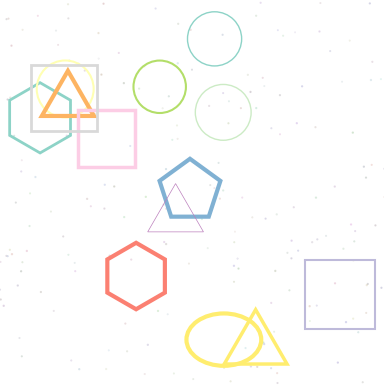[{"shape": "circle", "thickness": 1, "radius": 0.35, "center": [0.557, 0.899]}, {"shape": "hexagon", "thickness": 2, "radius": 0.46, "center": [0.104, 0.694]}, {"shape": "circle", "thickness": 1.5, "radius": 0.37, "center": [0.169, 0.769]}, {"shape": "square", "thickness": 1.5, "radius": 0.45, "center": [0.884, 0.235]}, {"shape": "hexagon", "thickness": 3, "radius": 0.43, "center": [0.354, 0.283]}, {"shape": "pentagon", "thickness": 3, "radius": 0.42, "center": [0.493, 0.504]}, {"shape": "triangle", "thickness": 3, "radius": 0.39, "center": [0.176, 0.738]}, {"shape": "circle", "thickness": 1.5, "radius": 0.34, "center": [0.415, 0.775]}, {"shape": "square", "thickness": 2.5, "radius": 0.37, "center": [0.277, 0.642]}, {"shape": "square", "thickness": 2, "radius": 0.42, "center": [0.166, 0.745]}, {"shape": "triangle", "thickness": 0.5, "radius": 0.42, "center": [0.456, 0.44]}, {"shape": "circle", "thickness": 1, "radius": 0.36, "center": [0.58, 0.708]}, {"shape": "triangle", "thickness": 2.5, "radius": 0.47, "center": [0.664, 0.102]}, {"shape": "oval", "thickness": 3, "radius": 0.49, "center": [0.581, 0.118]}]